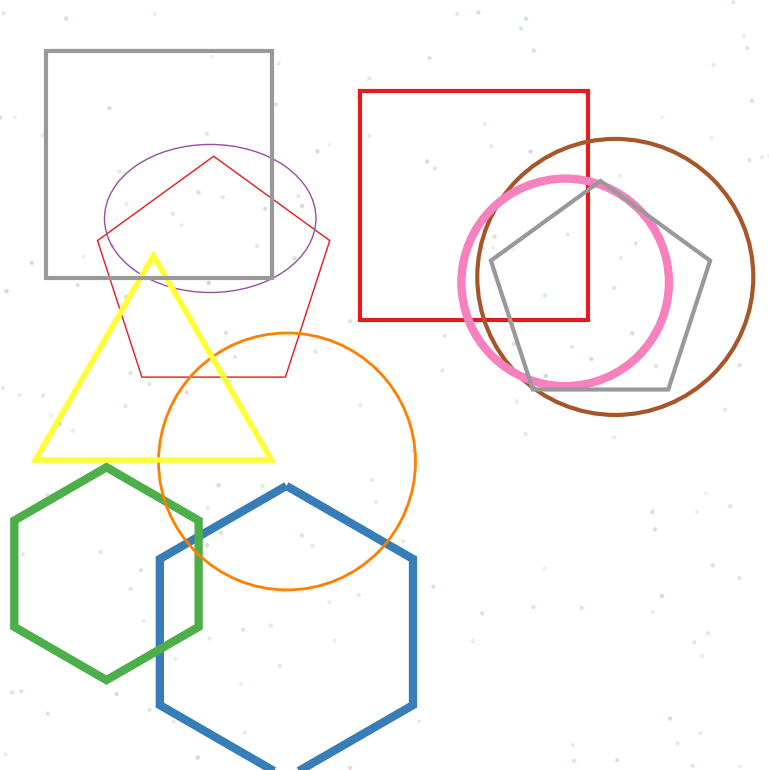[{"shape": "pentagon", "thickness": 0.5, "radius": 0.79, "center": [0.277, 0.639]}, {"shape": "square", "thickness": 1.5, "radius": 0.74, "center": [0.616, 0.733]}, {"shape": "hexagon", "thickness": 3, "radius": 0.95, "center": [0.372, 0.179]}, {"shape": "hexagon", "thickness": 3, "radius": 0.69, "center": [0.138, 0.255]}, {"shape": "oval", "thickness": 0.5, "radius": 0.69, "center": [0.273, 0.716]}, {"shape": "circle", "thickness": 1, "radius": 0.83, "center": [0.373, 0.401]}, {"shape": "triangle", "thickness": 2, "radius": 0.89, "center": [0.199, 0.491]}, {"shape": "circle", "thickness": 1.5, "radius": 0.9, "center": [0.799, 0.64]}, {"shape": "circle", "thickness": 3, "radius": 0.67, "center": [0.734, 0.633]}, {"shape": "square", "thickness": 1.5, "radius": 0.73, "center": [0.206, 0.786]}, {"shape": "pentagon", "thickness": 1.5, "radius": 0.75, "center": [0.78, 0.615]}]